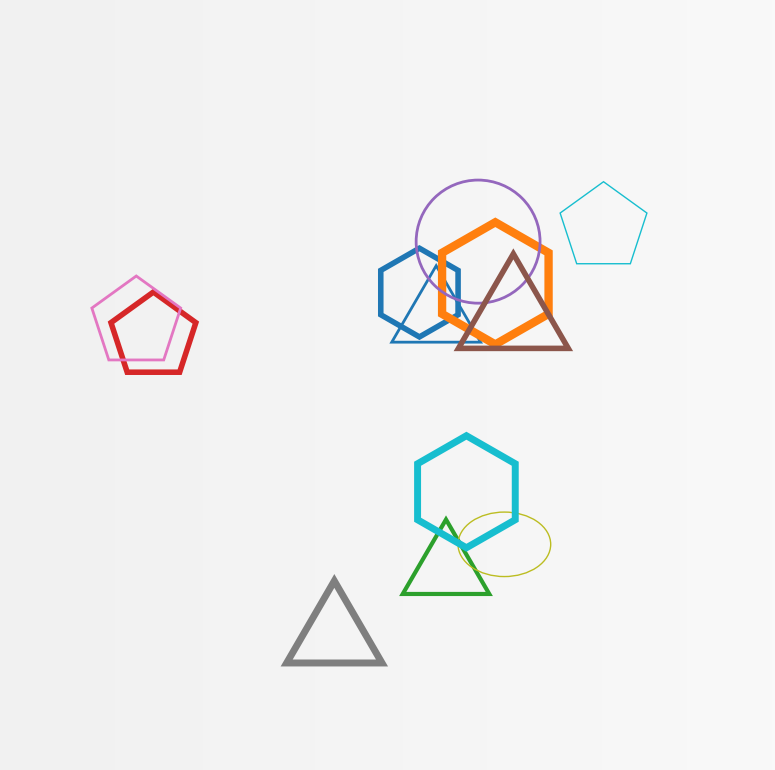[{"shape": "hexagon", "thickness": 2, "radius": 0.29, "center": [0.541, 0.62]}, {"shape": "triangle", "thickness": 1, "radius": 0.33, "center": [0.563, 0.589]}, {"shape": "hexagon", "thickness": 3, "radius": 0.4, "center": [0.639, 0.632]}, {"shape": "triangle", "thickness": 1.5, "radius": 0.32, "center": [0.575, 0.261]}, {"shape": "pentagon", "thickness": 2, "radius": 0.29, "center": [0.198, 0.563]}, {"shape": "circle", "thickness": 1, "radius": 0.4, "center": [0.617, 0.686]}, {"shape": "triangle", "thickness": 2, "radius": 0.41, "center": [0.662, 0.588]}, {"shape": "pentagon", "thickness": 1, "radius": 0.3, "center": [0.176, 0.581]}, {"shape": "triangle", "thickness": 2.5, "radius": 0.36, "center": [0.431, 0.175]}, {"shape": "oval", "thickness": 0.5, "radius": 0.3, "center": [0.651, 0.293]}, {"shape": "hexagon", "thickness": 2.5, "radius": 0.36, "center": [0.602, 0.361]}, {"shape": "pentagon", "thickness": 0.5, "radius": 0.29, "center": [0.779, 0.705]}]